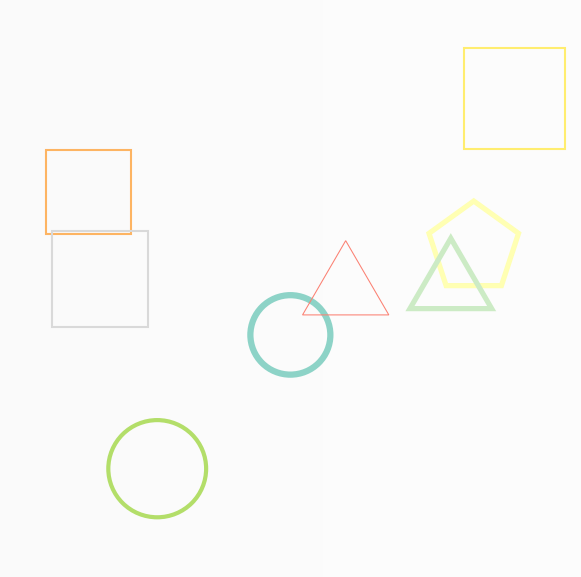[{"shape": "circle", "thickness": 3, "radius": 0.34, "center": [0.5, 0.419]}, {"shape": "pentagon", "thickness": 2.5, "radius": 0.4, "center": [0.815, 0.57]}, {"shape": "triangle", "thickness": 0.5, "radius": 0.43, "center": [0.595, 0.497]}, {"shape": "square", "thickness": 1, "radius": 0.36, "center": [0.152, 0.666]}, {"shape": "circle", "thickness": 2, "radius": 0.42, "center": [0.27, 0.188]}, {"shape": "square", "thickness": 1, "radius": 0.42, "center": [0.172, 0.516]}, {"shape": "triangle", "thickness": 2.5, "radius": 0.41, "center": [0.776, 0.505]}, {"shape": "square", "thickness": 1, "radius": 0.44, "center": [0.885, 0.828]}]